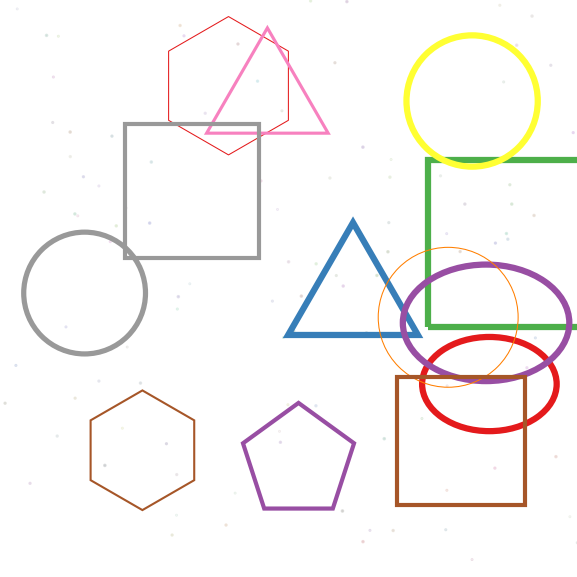[{"shape": "oval", "thickness": 3, "radius": 0.58, "center": [0.847, 0.334]}, {"shape": "hexagon", "thickness": 0.5, "radius": 0.6, "center": [0.396, 0.851]}, {"shape": "triangle", "thickness": 3, "radius": 0.65, "center": [0.611, 0.484]}, {"shape": "square", "thickness": 3, "radius": 0.72, "center": [0.886, 0.578]}, {"shape": "oval", "thickness": 3, "radius": 0.72, "center": [0.842, 0.44]}, {"shape": "pentagon", "thickness": 2, "radius": 0.51, "center": [0.517, 0.2]}, {"shape": "circle", "thickness": 0.5, "radius": 0.61, "center": [0.776, 0.45]}, {"shape": "circle", "thickness": 3, "radius": 0.57, "center": [0.818, 0.824]}, {"shape": "square", "thickness": 2, "radius": 0.56, "center": [0.799, 0.235]}, {"shape": "hexagon", "thickness": 1, "radius": 0.52, "center": [0.247, 0.219]}, {"shape": "triangle", "thickness": 1.5, "radius": 0.61, "center": [0.463, 0.829]}, {"shape": "square", "thickness": 2, "radius": 0.58, "center": [0.332, 0.668]}, {"shape": "circle", "thickness": 2.5, "radius": 0.53, "center": [0.147, 0.492]}]